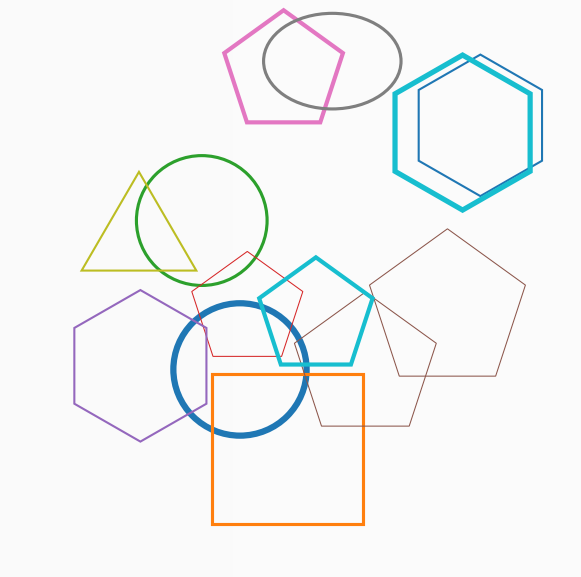[{"shape": "circle", "thickness": 3, "radius": 0.57, "center": [0.413, 0.359]}, {"shape": "hexagon", "thickness": 1, "radius": 0.61, "center": [0.826, 0.782]}, {"shape": "square", "thickness": 1.5, "radius": 0.65, "center": [0.494, 0.221]}, {"shape": "circle", "thickness": 1.5, "radius": 0.56, "center": [0.347, 0.617]}, {"shape": "pentagon", "thickness": 0.5, "radius": 0.5, "center": [0.425, 0.463]}, {"shape": "hexagon", "thickness": 1, "radius": 0.66, "center": [0.242, 0.366]}, {"shape": "pentagon", "thickness": 0.5, "radius": 0.71, "center": [0.77, 0.462]}, {"shape": "pentagon", "thickness": 0.5, "radius": 0.64, "center": [0.629, 0.365]}, {"shape": "pentagon", "thickness": 2, "radius": 0.54, "center": [0.488, 0.874]}, {"shape": "oval", "thickness": 1.5, "radius": 0.59, "center": [0.572, 0.893]}, {"shape": "triangle", "thickness": 1, "radius": 0.57, "center": [0.239, 0.588]}, {"shape": "hexagon", "thickness": 2.5, "radius": 0.67, "center": [0.796, 0.77]}, {"shape": "pentagon", "thickness": 2, "radius": 0.51, "center": [0.543, 0.451]}]